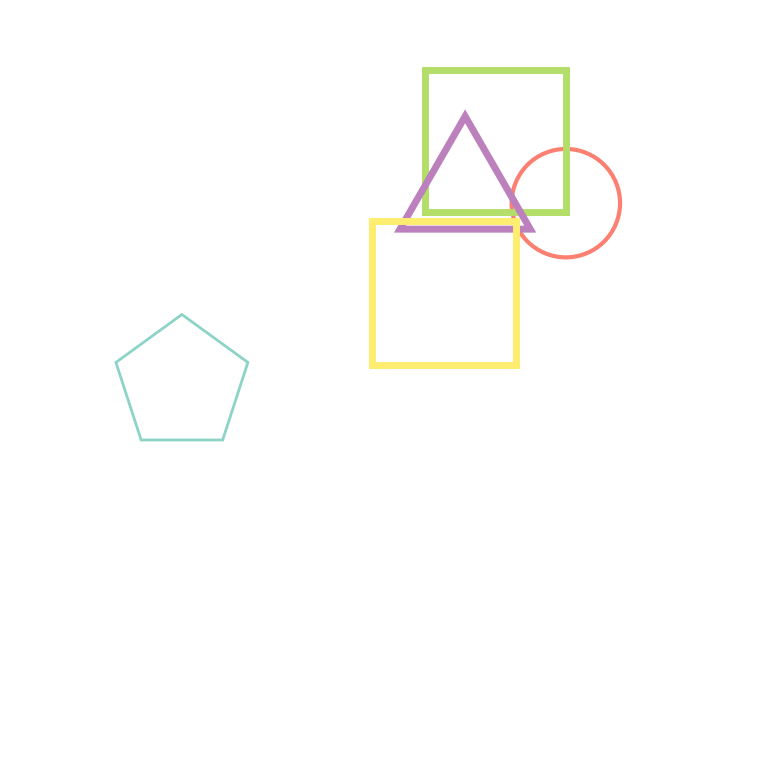[{"shape": "pentagon", "thickness": 1, "radius": 0.45, "center": [0.236, 0.501]}, {"shape": "circle", "thickness": 1.5, "radius": 0.35, "center": [0.735, 0.736]}, {"shape": "square", "thickness": 2.5, "radius": 0.46, "center": [0.643, 0.817]}, {"shape": "triangle", "thickness": 2.5, "radius": 0.49, "center": [0.604, 0.751]}, {"shape": "square", "thickness": 2.5, "radius": 0.47, "center": [0.576, 0.619]}]